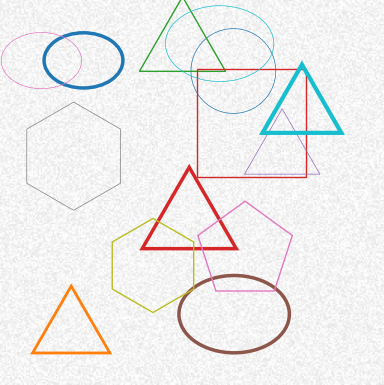[{"shape": "oval", "thickness": 2.5, "radius": 0.51, "center": [0.217, 0.843]}, {"shape": "circle", "thickness": 0.5, "radius": 0.55, "center": [0.606, 0.816]}, {"shape": "triangle", "thickness": 2, "radius": 0.58, "center": [0.185, 0.141]}, {"shape": "triangle", "thickness": 1, "radius": 0.65, "center": [0.474, 0.879]}, {"shape": "square", "thickness": 1, "radius": 0.7, "center": [0.653, 0.681]}, {"shape": "triangle", "thickness": 2.5, "radius": 0.7, "center": [0.491, 0.425]}, {"shape": "triangle", "thickness": 0.5, "radius": 0.57, "center": [0.733, 0.604]}, {"shape": "oval", "thickness": 2.5, "radius": 0.72, "center": [0.608, 0.184]}, {"shape": "oval", "thickness": 0.5, "radius": 0.52, "center": [0.108, 0.843]}, {"shape": "pentagon", "thickness": 1, "radius": 0.64, "center": [0.637, 0.348]}, {"shape": "hexagon", "thickness": 0.5, "radius": 0.7, "center": [0.191, 0.594]}, {"shape": "hexagon", "thickness": 1, "radius": 0.61, "center": [0.397, 0.31]}, {"shape": "oval", "thickness": 0.5, "radius": 0.7, "center": [0.57, 0.887]}, {"shape": "triangle", "thickness": 3, "radius": 0.59, "center": [0.784, 0.714]}]